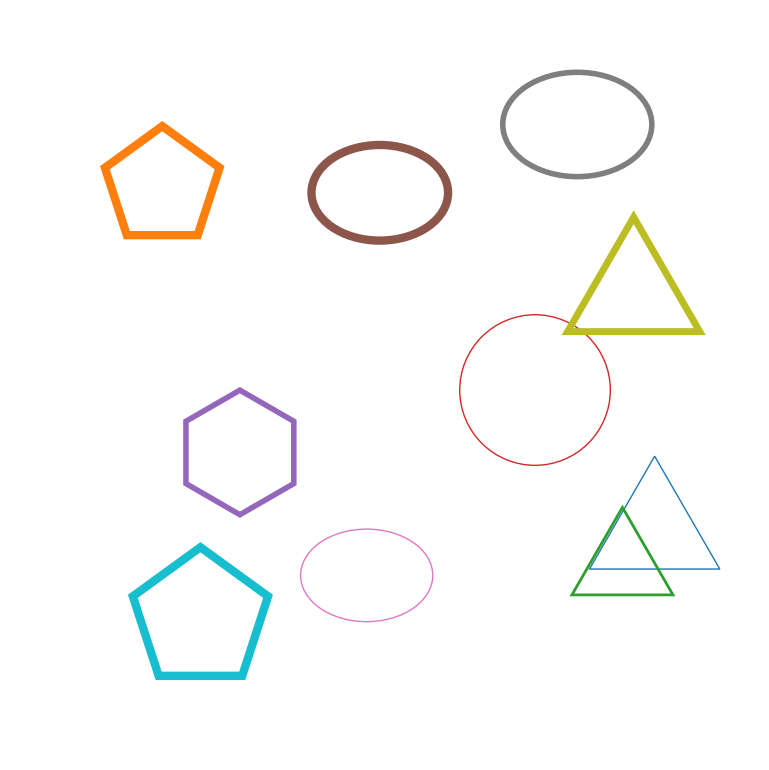[{"shape": "triangle", "thickness": 0.5, "radius": 0.49, "center": [0.85, 0.31]}, {"shape": "pentagon", "thickness": 3, "radius": 0.39, "center": [0.211, 0.758]}, {"shape": "triangle", "thickness": 1, "radius": 0.38, "center": [0.808, 0.265]}, {"shape": "circle", "thickness": 0.5, "radius": 0.49, "center": [0.695, 0.493]}, {"shape": "hexagon", "thickness": 2, "radius": 0.4, "center": [0.312, 0.412]}, {"shape": "oval", "thickness": 3, "radius": 0.44, "center": [0.493, 0.75]}, {"shape": "oval", "thickness": 0.5, "radius": 0.43, "center": [0.476, 0.253]}, {"shape": "oval", "thickness": 2, "radius": 0.48, "center": [0.75, 0.838]}, {"shape": "triangle", "thickness": 2.5, "radius": 0.5, "center": [0.823, 0.619]}, {"shape": "pentagon", "thickness": 3, "radius": 0.46, "center": [0.26, 0.197]}]